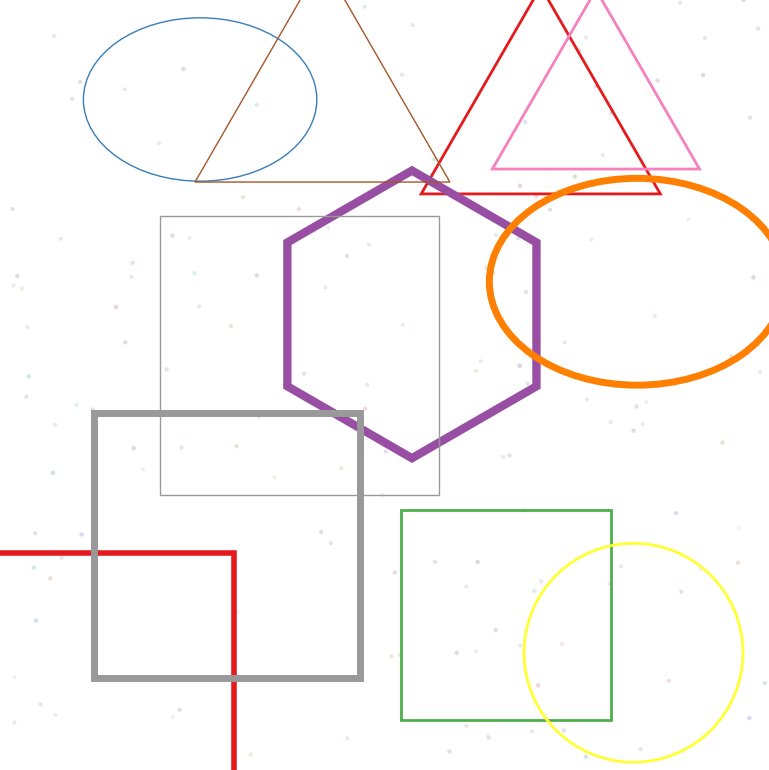[{"shape": "triangle", "thickness": 1, "radius": 0.9, "center": [0.702, 0.838]}, {"shape": "square", "thickness": 2, "radius": 0.79, "center": [0.145, 0.124]}, {"shape": "oval", "thickness": 0.5, "radius": 0.76, "center": [0.26, 0.871]}, {"shape": "square", "thickness": 1, "radius": 0.68, "center": [0.657, 0.202]}, {"shape": "hexagon", "thickness": 3, "radius": 0.93, "center": [0.535, 0.592]}, {"shape": "oval", "thickness": 2.5, "radius": 0.96, "center": [0.827, 0.634]}, {"shape": "circle", "thickness": 1, "radius": 0.71, "center": [0.823, 0.152]}, {"shape": "triangle", "thickness": 0.5, "radius": 0.96, "center": [0.419, 0.859]}, {"shape": "triangle", "thickness": 1, "radius": 0.78, "center": [0.774, 0.858]}, {"shape": "square", "thickness": 0.5, "radius": 0.91, "center": [0.388, 0.538]}, {"shape": "square", "thickness": 2.5, "radius": 0.86, "center": [0.295, 0.292]}]